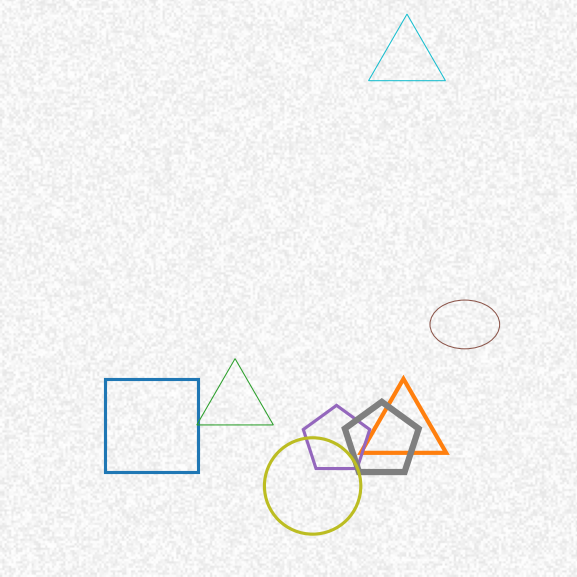[{"shape": "square", "thickness": 1.5, "radius": 0.4, "center": [0.262, 0.262]}, {"shape": "triangle", "thickness": 2, "radius": 0.43, "center": [0.699, 0.258]}, {"shape": "triangle", "thickness": 0.5, "radius": 0.38, "center": [0.407, 0.302]}, {"shape": "pentagon", "thickness": 1.5, "radius": 0.3, "center": [0.583, 0.237]}, {"shape": "oval", "thickness": 0.5, "radius": 0.3, "center": [0.805, 0.437]}, {"shape": "pentagon", "thickness": 3, "radius": 0.34, "center": [0.661, 0.236]}, {"shape": "circle", "thickness": 1.5, "radius": 0.42, "center": [0.541, 0.158]}, {"shape": "triangle", "thickness": 0.5, "radius": 0.38, "center": [0.705, 0.898]}]